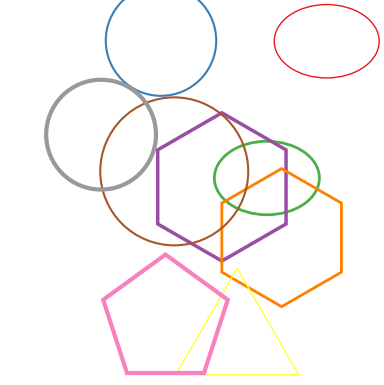[{"shape": "oval", "thickness": 1, "radius": 0.68, "center": [0.849, 0.893]}, {"shape": "circle", "thickness": 1.5, "radius": 0.72, "center": [0.418, 0.895]}, {"shape": "oval", "thickness": 2, "radius": 0.68, "center": [0.693, 0.538]}, {"shape": "hexagon", "thickness": 2.5, "radius": 0.96, "center": [0.576, 0.515]}, {"shape": "hexagon", "thickness": 2, "radius": 0.9, "center": [0.732, 0.383]}, {"shape": "triangle", "thickness": 1, "radius": 0.92, "center": [0.616, 0.119]}, {"shape": "circle", "thickness": 1.5, "radius": 0.96, "center": [0.453, 0.555]}, {"shape": "pentagon", "thickness": 3, "radius": 0.85, "center": [0.43, 0.169]}, {"shape": "circle", "thickness": 3, "radius": 0.71, "center": [0.263, 0.65]}]